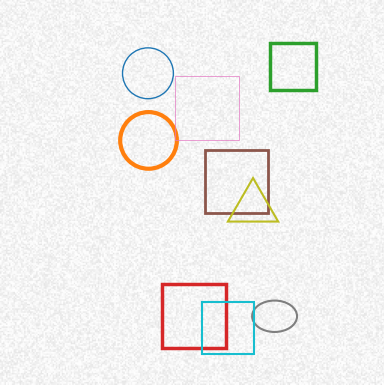[{"shape": "circle", "thickness": 1, "radius": 0.33, "center": [0.384, 0.81]}, {"shape": "circle", "thickness": 3, "radius": 0.37, "center": [0.386, 0.635]}, {"shape": "square", "thickness": 2.5, "radius": 0.3, "center": [0.761, 0.827]}, {"shape": "square", "thickness": 2.5, "radius": 0.42, "center": [0.505, 0.178]}, {"shape": "square", "thickness": 2, "radius": 0.41, "center": [0.614, 0.528]}, {"shape": "square", "thickness": 0.5, "radius": 0.41, "center": [0.538, 0.72]}, {"shape": "oval", "thickness": 1.5, "radius": 0.29, "center": [0.713, 0.179]}, {"shape": "triangle", "thickness": 1.5, "radius": 0.38, "center": [0.657, 0.462]}, {"shape": "square", "thickness": 1.5, "radius": 0.34, "center": [0.592, 0.148]}]